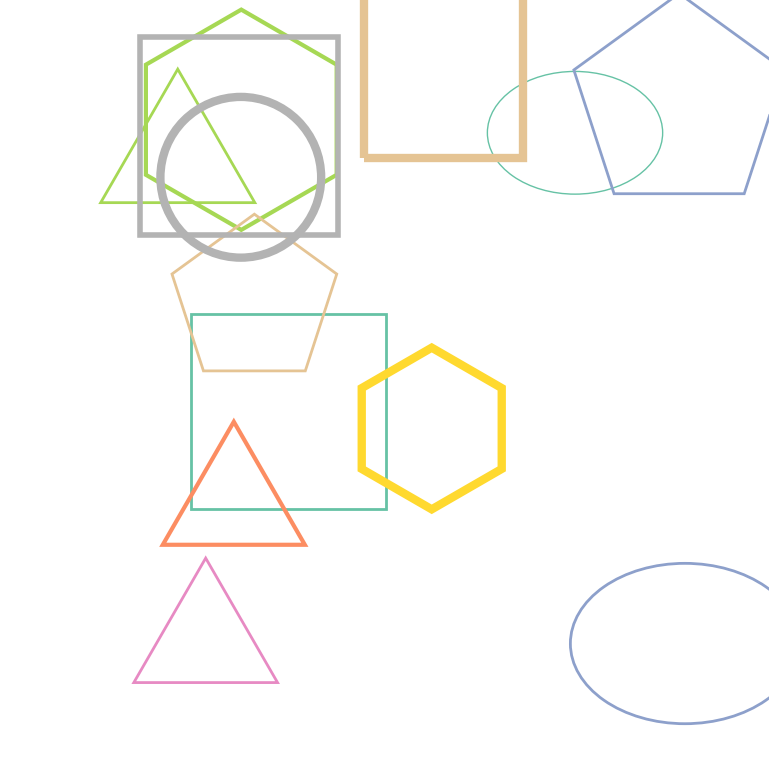[{"shape": "square", "thickness": 1, "radius": 0.63, "center": [0.374, 0.466]}, {"shape": "oval", "thickness": 0.5, "radius": 0.57, "center": [0.747, 0.828]}, {"shape": "triangle", "thickness": 1.5, "radius": 0.53, "center": [0.304, 0.346]}, {"shape": "pentagon", "thickness": 1, "radius": 0.72, "center": [0.882, 0.865]}, {"shape": "oval", "thickness": 1, "radius": 0.74, "center": [0.89, 0.164]}, {"shape": "triangle", "thickness": 1, "radius": 0.54, "center": [0.267, 0.167]}, {"shape": "hexagon", "thickness": 1.5, "radius": 0.72, "center": [0.313, 0.844]}, {"shape": "triangle", "thickness": 1, "radius": 0.58, "center": [0.231, 0.795]}, {"shape": "hexagon", "thickness": 3, "radius": 0.52, "center": [0.561, 0.443]}, {"shape": "square", "thickness": 3, "radius": 0.52, "center": [0.576, 0.898]}, {"shape": "pentagon", "thickness": 1, "radius": 0.56, "center": [0.33, 0.609]}, {"shape": "circle", "thickness": 3, "radius": 0.52, "center": [0.313, 0.77]}, {"shape": "square", "thickness": 2, "radius": 0.64, "center": [0.31, 0.823]}]